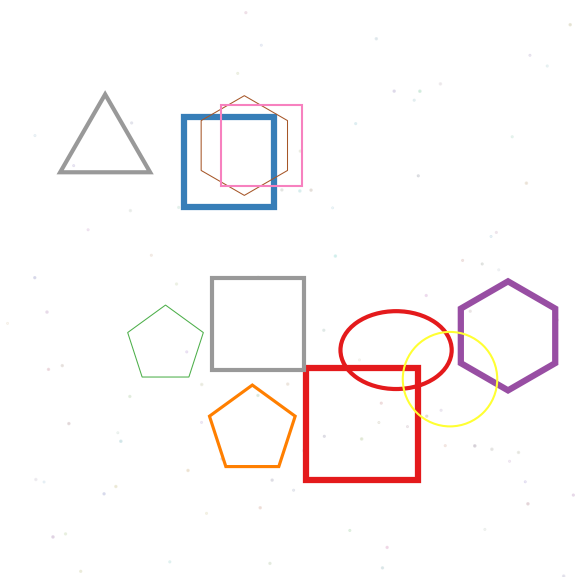[{"shape": "oval", "thickness": 2, "radius": 0.48, "center": [0.686, 0.393]}, {"shape": "square", "thickness": 3, "radius": 0.49, "center": [0.627, 0.265]}, {"shape": "square", "thickness": 3, "radius": 0.39, "center": [0.397, 0.719]}, {"shape": "pentagon", "thickness": 0.5, "radius": 0.34, "center": [0.287, 0.402]}, {"shape": "hexagon", "thickness": 3, "radius": 0.47, "center": [0.88, 0.418]}, {"shape": "pentagon", "thickness": 1.5, "radius": 0.39, "center": [0.437, 0.254]}, {"shape": "circle", "thickness": 1, "radius": 0.41, "center": [0.779, 0.343]}, {"shape": "hexagon", "thickness": 0.5, "radius": 0.43, "center": [0.423, 0.747]}, {"shape": "square", "thickness": 1, "radius": 0.35, "center": [0.453, 0.747]}, {"shape": "triangle", "thickness": 2, "radius": 0.45, "center": [0.182, 0.746]}, {"shape": "square", "thickness": 2, "radius": 0.4, "center": [0.447, 0.438]}]